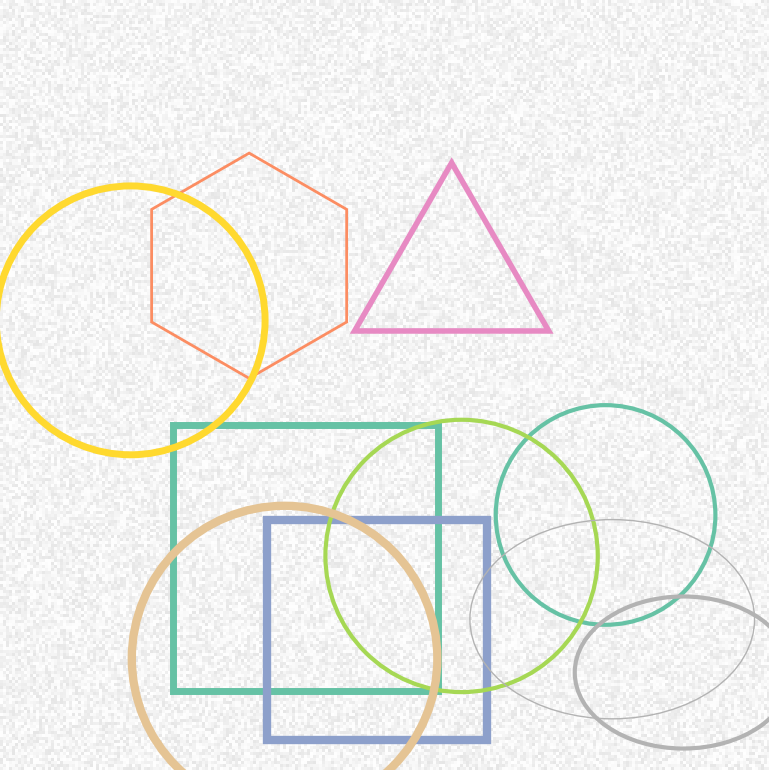[{"shape": "square", "thickness": 2.5, "radius": 0.86, "center": [0.397, 0.276]}, {"shape": "circle", "thickness": 1.5, "radius": 0.71, "center": [0.786, 0.331]}, {"shape": "hexagon", "thickness": 1, "radius": 0.73, "center": [0.324, 0.655]}, {"shape": "square", "thickness": 3, "radius": 0.71, "center": [0.49, 0.182]}, {"shape": "triangle", "thickness": 2, "radius": 0.73, "center": [0.587, 0.643]}, {"shape": "circle", "thickness": 1.5, "radius": 0.88, "center": [0.599, 0.278]}, {"shape": "circle", "thickness": 2.5, "radius": 0.87, "center": [0.17, 0.584]}, {"shape": "circle", "thickness": 3, "radius": 0.99, "center": [0.37, 0.145]}, {"shape": "oval", "thickness": 1.5, "radius": 0.71, "center": [0.887, 0.127]}, {"shape": "oval", "thickness": 0.5, "radius": 0.92, "center": [0.795, 0.196]}]